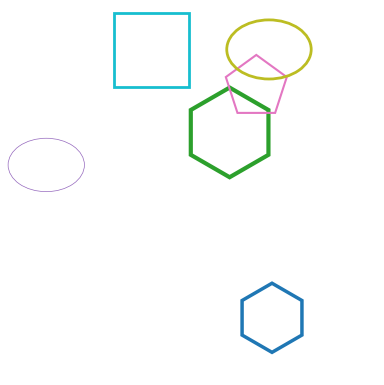[{"shape": "hexagon", "thickness": 2.5, "radius": 0.45, "center": [0.707, 0.175]}, {"shape": "hexagon", "thickness": 3, "radius": 0.58, "center": [0.596, 0.656]}, {"shape": "oval", "thickness": 0.5, "radius": 0.5, "center": [0.12, 0.572]}, {"shape": "pentagon", "thickness": 1.5, "radius": 0.42, "center": [0.666, 0.774]}, {"shape": "oval", "thickness": 2, "radius": 0.55, "center": [0.699, 0.872]}, {"shape": "square", "thickness": 2, "radius": 0.48, "center": [0.393, 0.87]}]